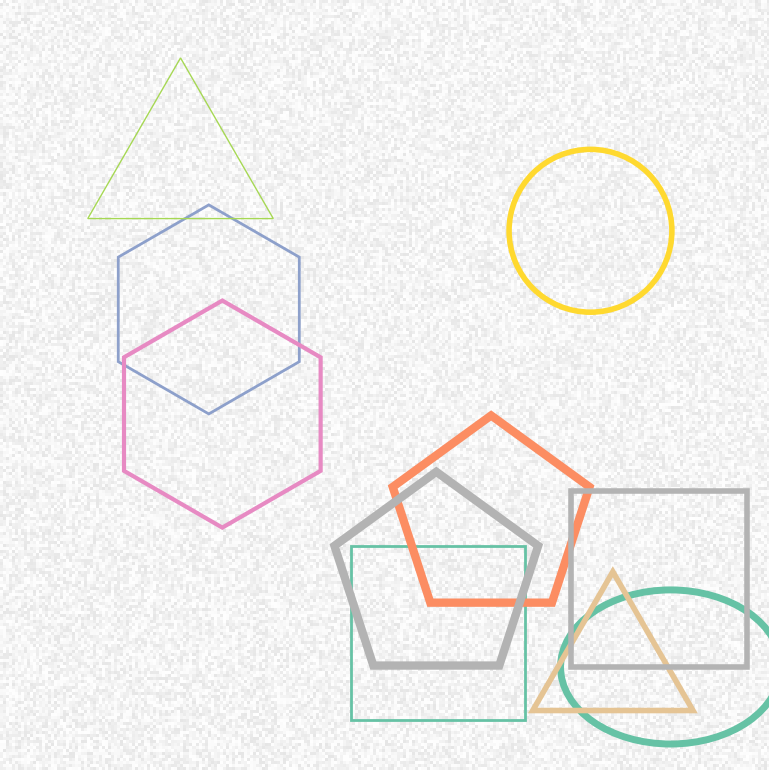[{"shape": "oval", "thickness": 2.5, "radius": 0.71, "center": [0.871, 0.134]}, {"shape": "square", "thickness": 1, "radius": 0.56, "center": [0.568, 0.178]}, {"shape": "pentagon", "thickness": 3, "radius": 0.67, "center": [0.638, 0.326]}, {"shape": "hexagon", "thickness": 1, "radius": 0.68, "center": [0.271, 0.598]}, {"shape": "hexagon", "thickness": 1.5, "radius": 0.74, "center": [0.289, 0.462]}, {"shape": "triangle", "thickness": 0.5, "radius": 0.7, "center": [0.234, 0.786]}, {"shape": "circle", "thickness": 2, "radius": 0.53, "center": [0.767, 0.7]}, {"shape": "triangle", "thickness": 2, "radius": 0.6, "center": [0.796, 0.137]}, {"shape": "pentagon", "thickness": 3, "radius": 0.7, "center": [0.567, 0.248]}, {"shape": "square", "thickness": 2, "radius": 0.57, "center": [0.855, 0.248]}]